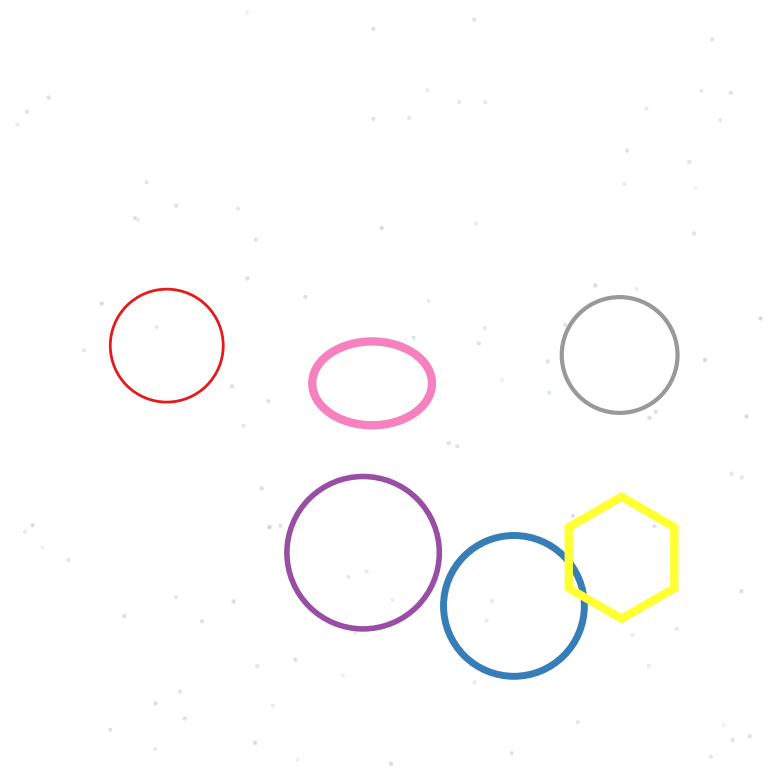[{"shape": "circle", "thickness": 1, "radius": 0.37, "center": [0.217, 0.551]}, {"shape": "circle", "thickness": 2.5, "radius": 0.46, "center": [0.667, 0.213]}, {"shape": "circle", "thickness": 2, "radius": 0.49, "center": [0.472, 0.282]}, {"shape": "hexagon", "thickness": 3, "radius": 0.4, "center": [0.807, 0.276]}, {"shape": "oval", "thickness": 3, "radius": 0.39, "center": [0.483, 0.502]}, {"shape": "circle", "thickness": 1.5, "radius": 0.38, "center": [0.805, 0.539]}]